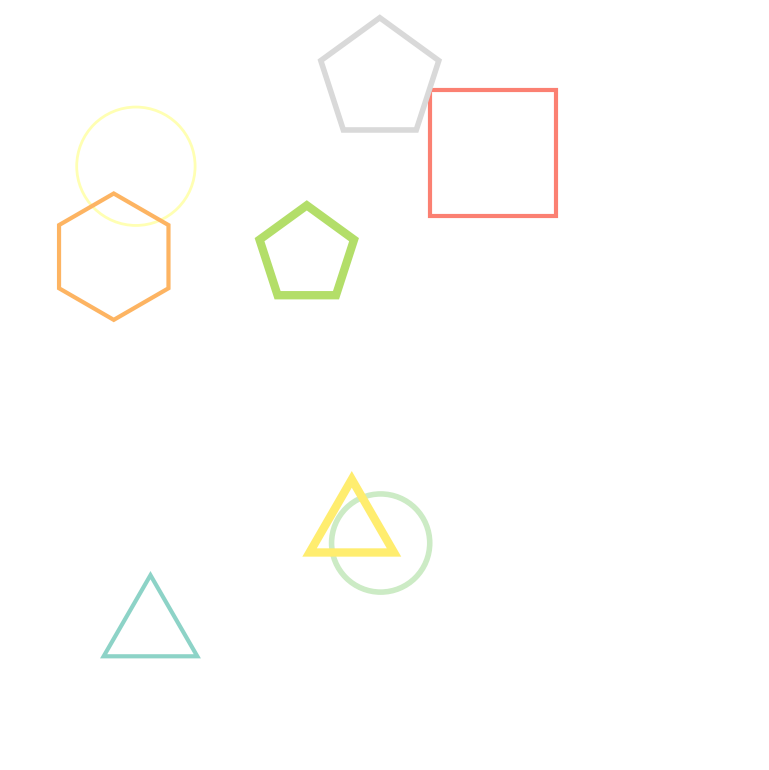[{"shape": "triangle", "thickness": 1.5, "radius": 0.35, "center": [0.195, 0.183]}, {"shape": "circle", "thickness": 1, "radius": 0.38, "center": [0.176, 0.784]}, {"shape": "square", "thickness": 1.5, "radius": 0.41, "center": [0.64, 0.801]}, {"shape": "hexagon", "thickness": 1.5, "radius": 0.41, "center": [0.148, 0.667]}, {"shape": "pentagon", "thickness": 3, "radius": 0.32, "center": [0.398, 0.669]}, {"shape": "pentagon", "thickness": 2, "radius": 0.4, "center": [0.493, 0.896]}, {"shape": "circle", "thickness": 2, "radius": 0.32, "center": [0.494, 0.295]}, {"shape": "triangle", "thickness": 3, "radius": 0.32, "center": [0.457, 0.314]}]